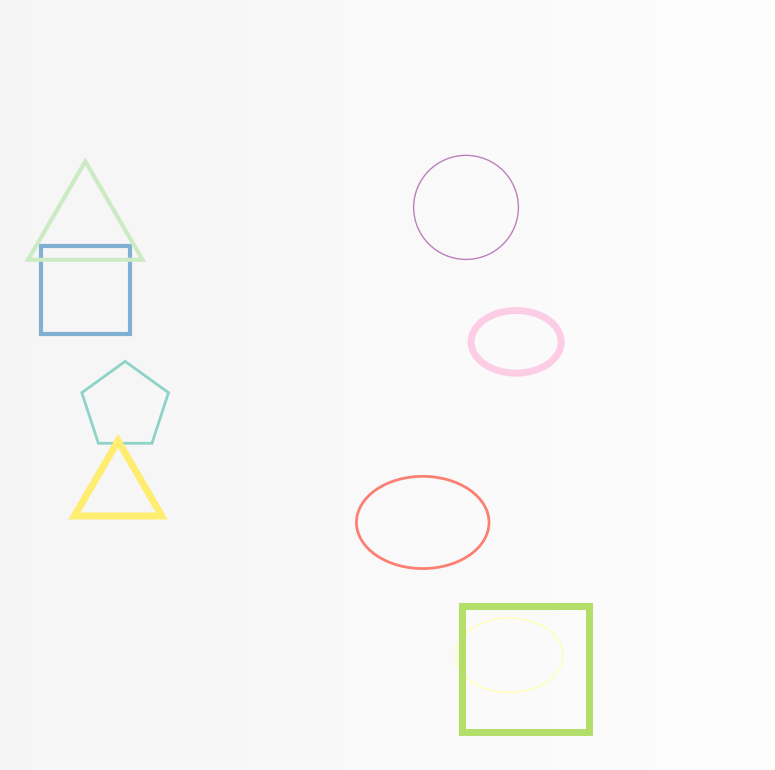[{"shape": "pentagon", "thickness": 1, "radius": 0.29, "center": [0.161, 0.472]}, {"shape": "oval", "thickness": 0.5, "radius": 0.35, "center": [0.657, 0.149]}, {"shape": "oval", "thickness": 1, "radius": 0.43, "center": [0.545, 0.321]}, {"shape": "square", "thickness": 1.5, "radius": 0.29, "center": [0.11, 0.624]}, {"shape": "square", "thickness": 2.5, "radius": 0.41, "center": [0.679, 0.132]}, {"shape": "oval", "thickness": 2.5, "radius": 0.29, "center": [0.666, 0.556]}, {"shape": "circle", "thickness": 0.5, "radius": 0.34, "center": [0.601, 0.731]}, {"shape": "triangle", "thickness": 1.5, "radius": 0.43, "center": [0.11, 0.705]}, {"shape": "triangle", "thickness": 2.5, "radius": 0.33, "center": [0.152, 0.362]}]